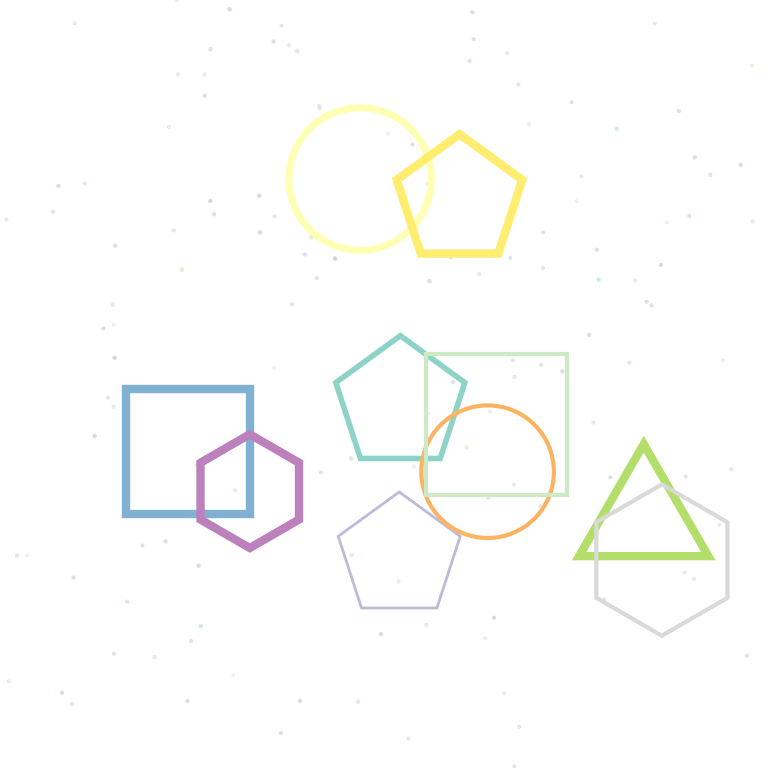[{"shape": "pentagon", "thickness": 2, "radius": 0.44, "center": [0.52, 0.476]}, {"shape": "circle", "thickness": 2.5, "radius": 0.46, "center": [0.468, 0.768]}, {"shape": "pentagon", "thickness": 1, "radius": 0.42, "center": [0.518, 0.278]}, {"shape": "square", "thickness": 3, "radius": 0.4, "center": [0.244, 0.414]}, {"shape": "circle", "thickness": 1.5, "radius": 0.43, "center": [0.633, 0.387]}, {"shape": "triangle", "thickness": 3, "radius": 0.48, "center": [0.836, 0.326]}, {"shape": "hexagon", "thickness": 1.5, "radius": 0.49, "center": [0.86, 0.273]}, {"shape": "hexagon", "thickness": 3, "radius": 0.37, "center": [0.324, 0.362]}, {"shape": "square", "thickness": 1.5, "radius": 0.46, "center": [0.645, 0.448]}, {"shape": "pentagon", "thickness": 3, "radius": 0.43, "center": [0.597, 0.74]}]